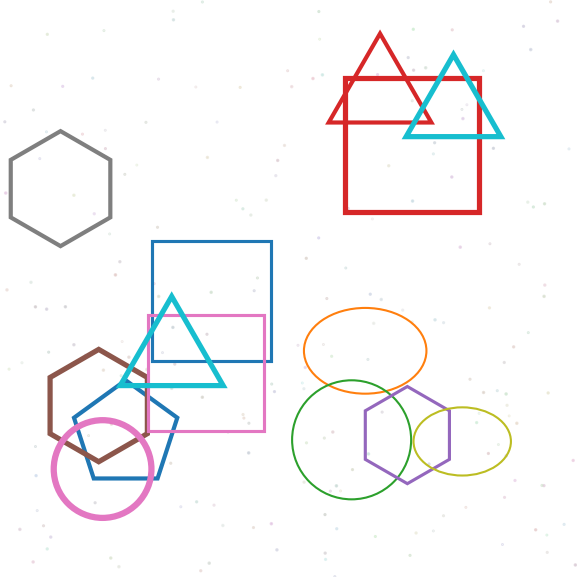[{"shape": "square", "thickness": 1.5, "radius": 0.52, "center": [0.366, 0.478]}, {"shape": "pentagon", "thickness": 2, "radius": 0.47, "center": [0.218, 0.247]}, {"shape": "oval", "thickness": 1, "radius": 0.53, "center": [0.632, 0.392]}, {"shape": "circle", "thickness": 1, "radius": 0.52, "center": [0.609, 0.238]}, {"shape": "square", "thickness": 2.5, "radius": 0.58, "center": [0.714, 0.748]}, {"shape": "triangle", "thickness": 2, "radius": 0.51, "center": [0.658, 0.838]}, {"shape": "hexagon", "thickness": 1.5, "radius": 0.42, "center": [0.705, 0.246]}, {"shape": "hexagon", "thickness": 2.5, "radius": 0.49, "center": [0.171, 0.297]}, {"shape": "circle", "thickness": 3, "radius": 0.42, "center": [0.178, 0.187]}, {"shape": "square", "thickness": 1.5, "radius": 0.5, "center": [0.357, 0.354]}, {"shape": "hexagon", "thickness": 2, "radius": 0.5, "center": [0.105, 0.672]}, {"shape": "oval", "thickness": 1, "radius": 0.42, "center": [0.8, 0.235]}, {"shape": "triangle", "thickness": 2.5, "radius": 0.47, "center": [0.785, 0.81]}, {"shape": "triangle", "thickness": 2.5, "radius": 0.51, "center": [0.297, 0.383]}]